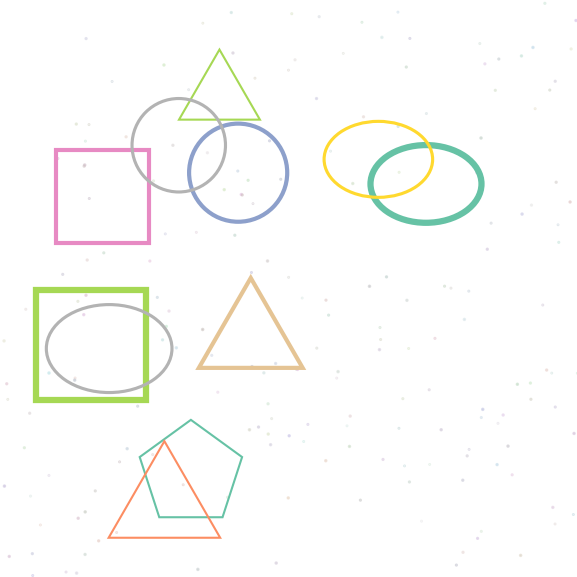[{"shape": "oval", "thickness": 3, "radius": 0.48, "center": [0.738, 0.681]}, {"shape": "pentagon", "thickness": 1, "radius": 0.47, "center": [0.331, 0.179]}, {"shape": "triangle", "thickness": 1, "radius": 0.56, "center": [0.285, 0.124]}, {"shape": "circle", "thickness": 2, "radius": 0.42, "center": [0.412, 0.7]}, {"shape": "square", "thickness": 2, "radius": 0.4, "center": [0.178, 0.659]}, {"shape": "square", "thickness": 3, "radius": 0.47, "center": [0.158, 0.401]}, {"shape": "triangle", "thickness": 1, "radius": 0.4, "center": [0.38, 0.832]}, {"shape": "oval", "thickness": 1.5, "radius": 0.47, "center": [0.655, 0.723]}, {"shape": "triangle", "thickness": 2, "radius": 0.52, "center": [0.434, 0.414]}, {"shape": "circle", "thickness": 1.5, "radius": 0.4, "center": [0.31, 0.748]}, {"shape": "oval", "thickness": 1.5, "radius": 0.54, "center": [0.189, 0.396]}]